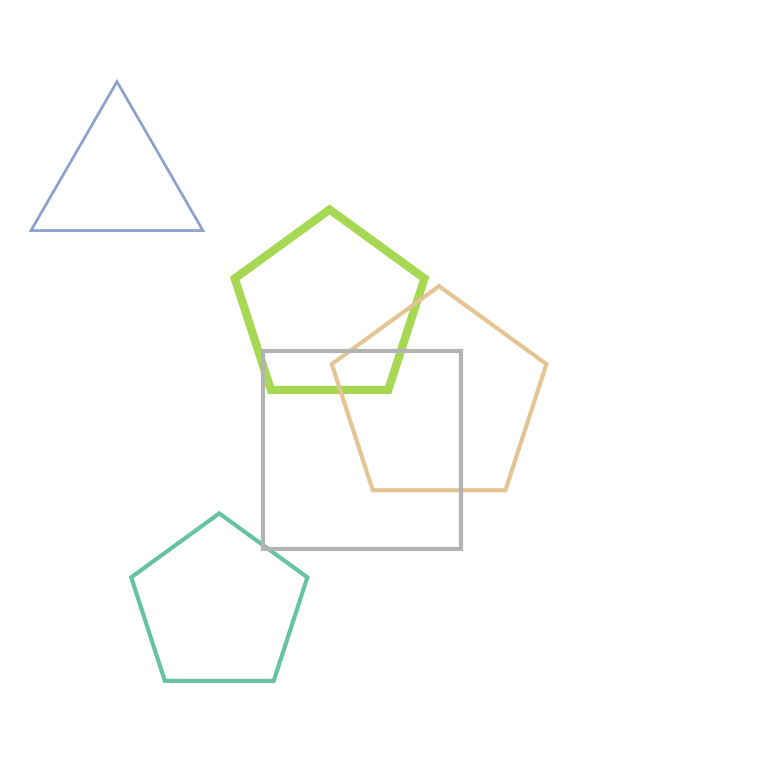[{"shape": "pentagon", "thickness": 1.5, "radius": 0.6, "center": [0.285, 0.213]}, {"shape": "triangle", "thickness": 1, "radius": 0.64, "center": [0.152, 0.765]}, {"shape": "pentagon", "thickness": 3, "radius": 0.65, "center": [0.428, 0.598]}, {"shape": "pentagon", "thickness": 1.5, "radius": 0.73, "center": [0.57, 0.482]}, {"shape": "square", "thickness": 1.5, "radius": 0.64, "center": [0.47, 0.416]}]